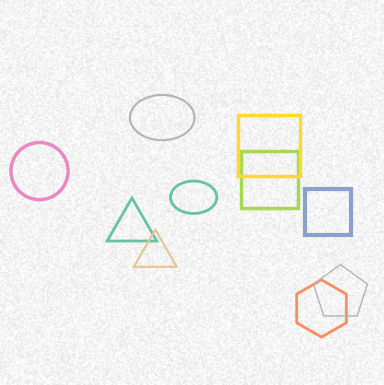[{"shape": "oval", "thickness": 2, "radius": 0.3, "center": [0.503, 0.488]}, {"shape": "triangle", "thickness": 2, "radius": 0.37, "center": [0.343, 0.411]}, {"shape": "hexagon", "thickness": 2, "radius": 0.37, "center": [0.835, 0.199]}, {"shape": "square", "thickness": 3, "radius": 0.3, "center": [0.851, 0.448]}, {"shape": "circle", "thickness": 2.5, "radius": 0.37, "center": [0.103, 0.556]}, {"shape": "square", "thickness": 2.5, "radius": 0.37, "center": [0.701, 0.534]}, {"shape": "square", "thickness": 2.5, "radius": 0.4, "center": [0.699, 0.622]}, {"shape": "triangle", "thickness": 1.5, "radius": 0.32, "center": [0.403, 0.339]}, {"shape": "pentagon", "thickness": 1, "radius": 0.37, "center": [0.884, 0.239]}, {"shape": "oval", "thickness": 1.5, "radius": 0.42, "center": [0.421, 0.695]}]